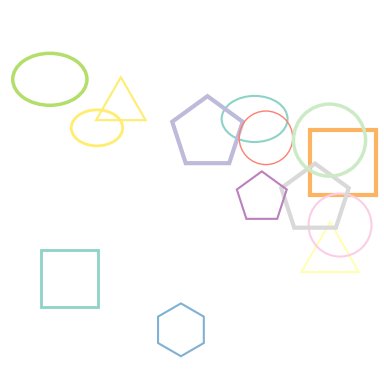[{"shape": "square", "thickness": 2, "radius": 0.37, "center": [0.18, 0.277]}, {"shape": "oval", "thickness": 1.5, "radius": 0.43, "center": [0.661, 0.691]}, {"shape": "triangle", "thickness": 1.5, "radius": 0.43, "center": [0.858, 0.337]}, {"shape": "pentagon", "thickness": 3, "radius": 0.48, "center": [0.539, 0.654]}, {"shape": "circle", "thickness": 1, "radius": 0.35, "center": [0.691, 0.642]}, {"shape": "hexagon", "thickness": 1.5, "radius": 0.34, "center": [0.47, 0.143]}, {"shape": "square", "thickness": 3, "radius": 0.43, "center": [0.891, 0.578]}, {"shape": "oval", "thickness": 2.5, "radius": 0.48, "center": [0.129, 0.794]}, {"shape": "circle", "thickness": 1.5, "radius": 0.41, "center": [0.883, 0.415]}, {"shape": "pentagon", "thickness": 3, "radius": 0.46, "center": [0.818, 0.483]}, {"shape": "pentagon", "thickness": 1.5, "radius": 0.34, "center": [0.68, 0.487]}, {"shape": "circle", "thickness": 2.5, "radius": 0.47, "center": [0.856, 0.636]}, {"shape": "oval", "thickness": 2, "radius": 0.33, "center": [0.252, 0.668]}, {"shape": "triangle", "thickness": 1.5, "radius": 0.37, "center": [0.314, 0.725]}]